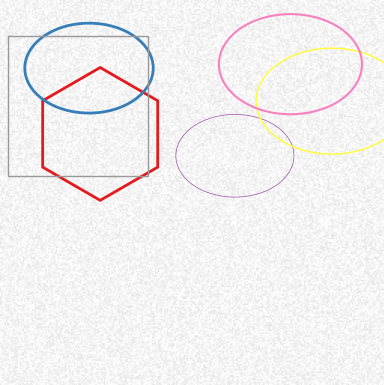[{"shape": "hexagon", "thickness": 2, "radius": 0.86, "center": [0.26, 0.652]}, {"shape": "oval", "thickness": 2, "radius": 0.83, "center": [0.231, 0.823]}, {"shape": "oval", "thickness": 0.5, "radius": 0.77, "center": [0.61, 0.595]}, {"shape": "oval", "thickness": 1, "radius": 0.98, "center": [0.862, 0.737]}, {"shape": "oval", "thickness": 1.5, "radius": 0.93, "center": [0.754, 0.833]}, {"shape": "square", "thickness": 1, "radius": 0.91, "center": [0.203, 0.724]}]